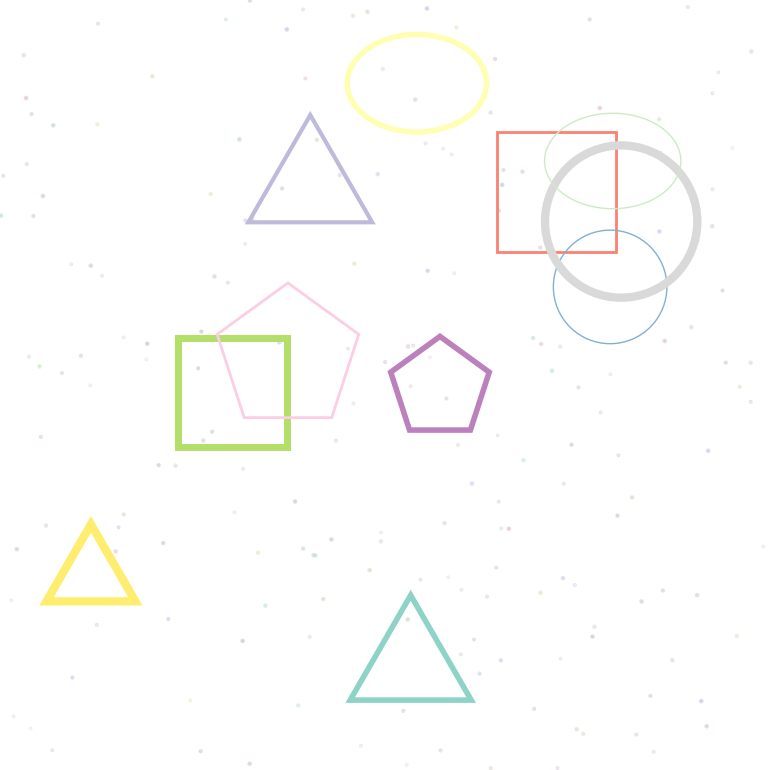[{"shape": "triangle", "thickness": 2, "radius": 0.45, "center": [0.533, 0.136]}, {"shape": "oval", "thickness": 2, "radius": 0.45, "center": [0.541, 0.892]}, {"shape": "triangle", "thickness": 1.5, "radius": 0.46, "center": [0.403, 0.758]}, {"shape": "square", "thickness": 1, "radius": 0.39, "center": [0.723, 0.751]}, {"shape": "circle", "thickness": 0.5, "radius": 0.37, "center": [0.792, 0.627]}, {"shape": "square", "thickness": 2.5, "radius": 0.35, "center": [0.302, 0.491]}, {"shape": "pentagon", "thickness": 1, "radius": 0.48, "center": [0.374, 0.536]}, {"shape": "circle", "thickness": 3, "radius": 0.49, "center": [0.807, 0.712]}, {"shape": "pentagon", "thickness": 2, "radius": 0.34, "center": [0.571, 0.496]}, {"shape": "oval", "thickness": 0.5, "radius": 0.44, "center": [0.796, 0.791]}, {"shape": "triangle", "thickness": 3, "radius": 0.33, "center": [0.118, 0.252]}]